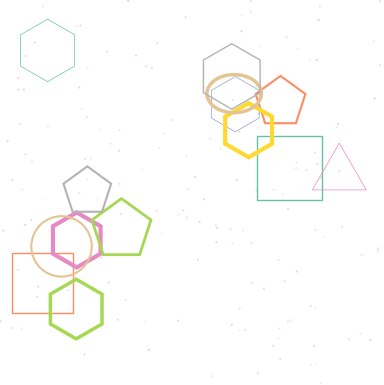[{"shape": "hexagon", "thickness": 0.5, "radius": 0.41, "center": [0.124, 0.869]}, {"shape": "square", "thickness": 1, "radius": 0.42, "center": [0.753, 0.563]}, {"shape": "square", "thickness": 1, "radius": 0.39, "center": [0.11, 0.265]}, {"shape": "pentagon", "thickness": 1.5, "radius": 0.34, "center": [0.729, 0.735]}, {"shape": "hexagon", "thickness": 0.5, "radius": 0.36, "center": [0.611, 0.729]}, {"shape": "triangle", "thickness": 0.5, "radius": 0.4, "center": [0.881, 0.547]}, {"shape": "hexagon", "thickness": 3, "radius": 0.36, "center": [0.199, 0.377]}, {"shape": "pentagon", "thickness": 2, "radius": 0.4, "center": [0.315, 0.404]}, {"shape": "hexagon", "thickness": 2.5, "radius": 0.39, "center": [0.198, 0.197]}, {"shape": "hexagon", "thickness": 3, "radius": 0.35, "center": [0.646, 0.662]}, {"shape": "circle", "thickness": 1.5, "radius": 0.39, "center": [0.16, 0.36]}, {"shape": "oval", "thickness": 2.5, "radius": 0.35, "center": [0.608, 0.757]}, {"shape": "hexagon", "thickness": 1, "radius": 0.42, "center": [0.602, 0.802]}, {"shape": "pentagon", "thickness": 1.5, "radius": 0.33, "center": [0.227, 0.503]}]